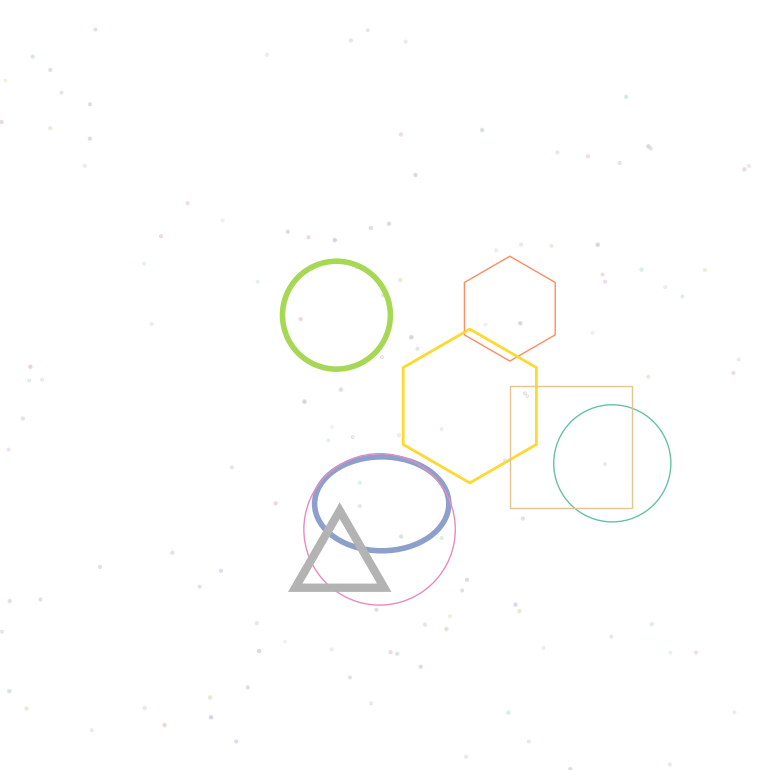[{"shape": "circle", "thickness": 0.5, "radius": 0.38, "center": [0.795, 0.398]}, {"shape": "hexagon", "thickness": 0.5, "radius": 0.34, "center": [0.662, 0.599]}, {"shape": "oval", "thickness": 2, "radius": 0.44, "center": [0.496, 0.346]}, {"shape": "circle", "thickness": 0.5, "radius": 0.49, "center": [0.493, 0.313]}, {"shape": "circle", "thickness": 2, "radius": 0.35, "center": [0.437, 0.591]}, {"shape": "hexagon", "thickness": 1, "radius": 0.5, "center": [0.61, 0.473]}, {"shape": "square", "thickness": 0.5, "radius": 0.4, "center": [0.741, 0.42]}, {"shape": "triangle", "thickness": 3, "radius": 0.33, "center": [0.441, 0.27]}]